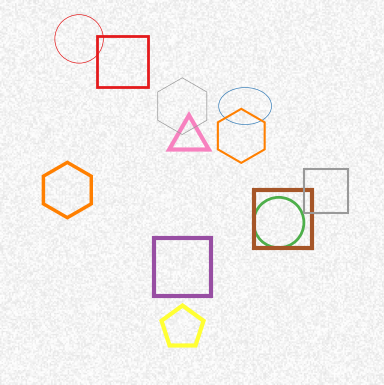[{"shape": "circle", "thickness": 0.5, "radius": 0.31, "center": [0.205, 0.899]}, {"shape": "square", "thickness": 2, "radius": 0.33, "center": [0.318, 0.84]}, {"shape": "oval", "thickness": 0.5, "radius": 0.34, "center": [0.637, 0.725]}, {"shape": "circle", "thickness": 2, "radius": 0.33, "center": [0.724, 0.422]}, {"shape": "square", "thickness": 3, "radius": 0.37, "center": [0.474, 0.307]}, {"shape": "hexagon", "thickness": 2.5, "radius": 0.36, "center": [0.175, 0.506]}, {"shape": "hexagon", "thickness": 1.5, "radius": 0.35, "center": [0.627, 0.647]}, {"shape": "pentagon", "thickness": 3, "radius": 0.29, "center": [0.474, 0.149]}, {"shape": "square", "thickness": 3, "radius": 0.37, "center": [0.736, 0.432]}, {"shape": "triangle", "thickness": 3, "radius": 0.3, "center": [0.491, 0.641]}, {"shape": "hexagon", "thickness": 0.5, "radius": 0.37, "center": [0.473, 0.724]}, {"shape": "square", "thickness": 1.5, "radius": 0.29, "center": [0.847, 0.504]}]